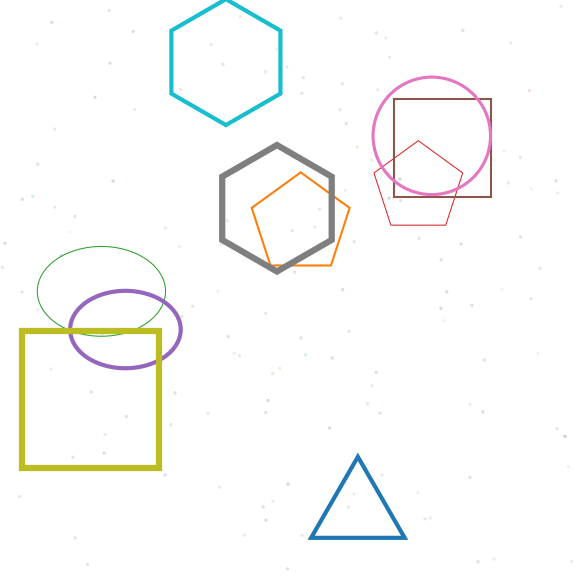[{"shape": "triangle", "thickness": 2, "radius": 0.47, "center": [0.62, 0.115]}, {"shape": "pentagon", "thickness": 1, "radius": 0.45, "center": [0.521, 0.612]}, {"shape": "oval", "thickness": 0.5, "radius": 0.56, "center": [0.176, 0.495]}, {"shape": "pentagon", "thickness": 0.5, "radius": 0.4, "center": [0.724, 0.675]}, {"shape": "oval", "thickness": 2, "radius": 0.48, "center": [0.217, 0.429]}, {"shape": "square", "thickness": 1, "radius": 0.42, "center": [0.766, 0.743]}, {"shape": "circle", "thickness": 1.5, "radius": 0.51, "center": [0.748, 0.764]}, {"shape": "hexagon", "thickness": 3, "radius": 0.55, "center": [0.48, 0.638]}, {"shape": "square", "thickness": 3, "radius": 0.59, "center": [0.156, 0.308]}, {"shape": "hexagon", "thickness": 2, "radius": 0.55, "center": [0.391, 0.892]}]